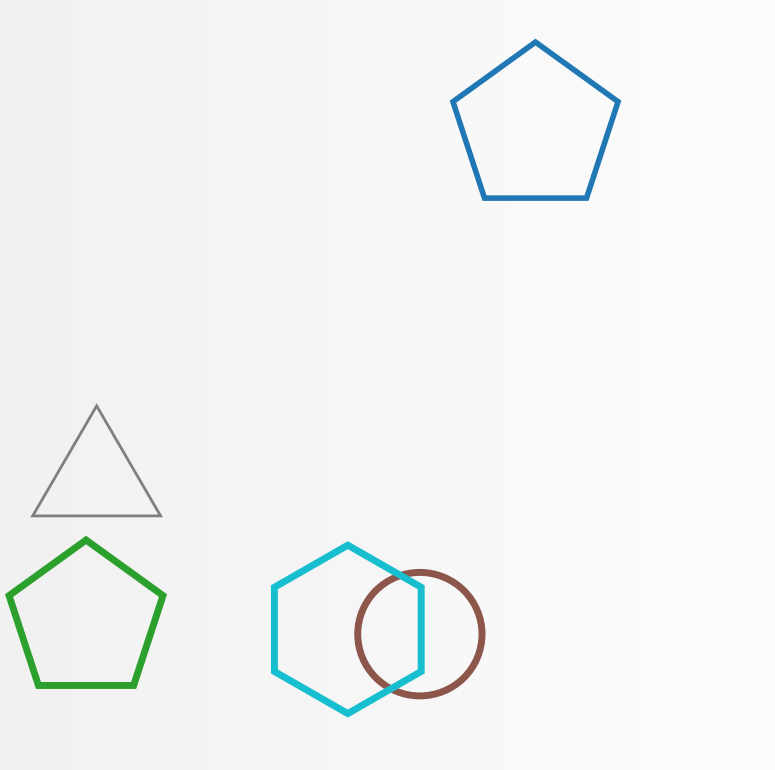[{"shape": "pentagon", "thickness": 2, "radius": 0.56, "center": [0.691, 0.833]}, {"shape": "pentagon", "thickness": 2.5, "radius": 0.52, "center": [0.111, 0.194]}, {"shape": "circle", "thickness": 2.5, "radius": 0.4, "center": [0.542, 0.176]}, {"shape": "triangle", "thickness": 1, "radius": 0.48, "center": [0.125, 0.378]}, {"shape": "hexagon", "thickness": 2.5, "radius": 0.55, "center": [0.449, 0.183]}]